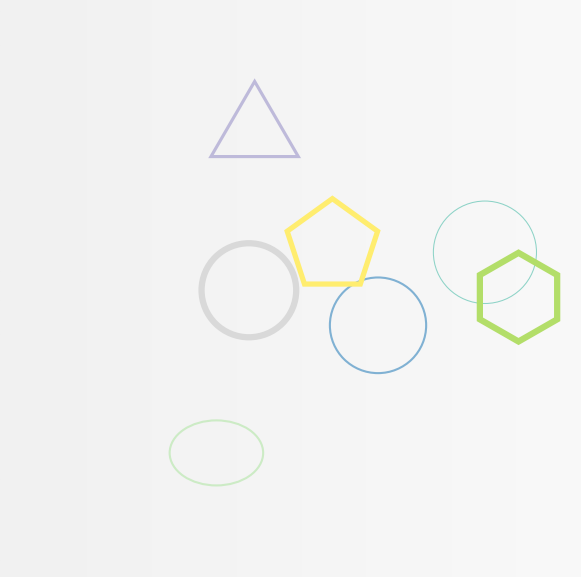[{"shape": "circle", "thickness": 0.5, "radius": 0.44, "center": [0.834, 0.562]}, {"shape": "triangle", "thickness": 1.5, "radius": 0.43, "center": [0.438, 0.771]}, {"shape": "circle", "thickness": 1, "radius": 0.41, "center": [0.65, 0.436]}, {"shape": "hexagon", "thickness": 3, "radius": 0.38, "center": [0.892, 0.485]}, {"shape": "circle", "thickness": 3, "radius": 0.41, "center": [0.428, 0.497]}, {"shape": "oval", "thickness": 1, "radius": 0.4, "center": [0.372, 0.215]}, {"shape": "pentagon", "thickness": 2.5, "radius": 0.41, "center": [0.572, 0.573]}]